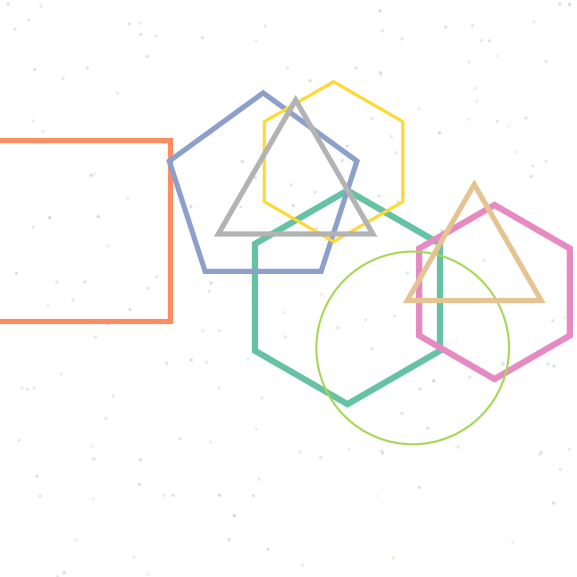[{"shape": "hexagon", "thickness": 3, "radius": 0.93, "center": [0.602, 0.484]}, {"shape": "square", "thickness": 2.5, "radius": 0.78, "center": [0.138, 0.6]}, {"shape": "pentagon", "thickness": 2.5, "radius": 0.85, "center": [0.456, 0.667]}, {"shape": "hexagon", "thickness": 3, "radius": 0.75, "center": [0.856, 0.493]}, {"shape": "circle", "thickness": 1, "radius": 0.83, "center": [0.715, 0.397]}, {"shape": "hexagon", "thickness": 1.5, "radius": 0.69, "center": [0.578, 0.719]}, {"shape": "triangle", "thickness": 2.5, "radius": 0.67, "center": [0.821, 0.546]}, {"shape": "triangle", "thickness": 2.5, "radius": 0.77, "center": [0.512, 0.671]}]